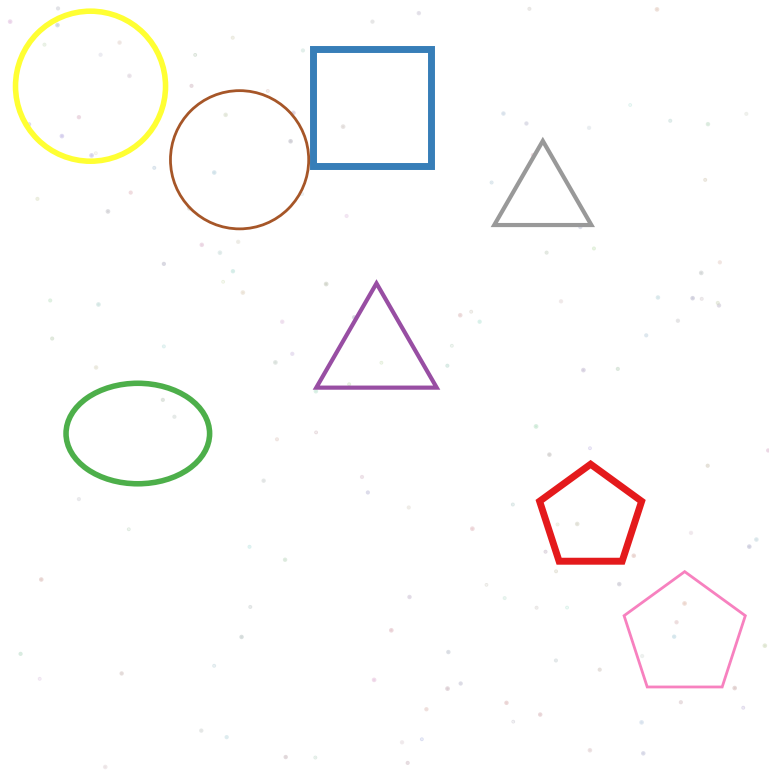[{"shape": "pentagon", "thickness": 2.5, "radius": 0.35, "center": [0.767, 0.327]}, {"shape": "square", "thickness": 2.5, "radius": 0.38, "center": [0.483, 0.861]}, {"shape": "oval", "thickness": 2, "radius": 0.47, "center": [0.179, 0.437]}, {"shape": "triangle", "thickness": 1.5, "radius": 0.45, "center": [0.489, 0.542]}, {"shape": "circle", "thickness": 2, "radius": 0.49, "center": [0.118, 0.888]}, {"shape": "circle", "thickness": 1, "radius": 0.45, "center": [0.311, 0.793]}, {"shape": "pentagon", "thickness": 1, "radius": 0.41, "center": [0.889, 0.175]}, {"shape": "triangle", "thickness": 1.5, "radius": 0.36, "center": [0.705, 0.744]}]